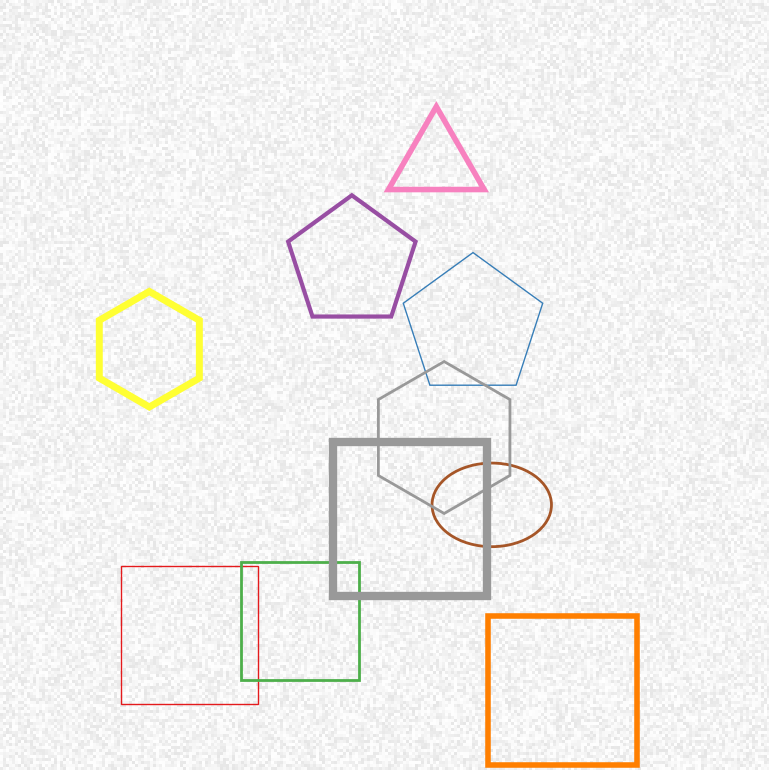[{"shape": "square", "thickness": 0.5, "radius": 0.45, "center": [0.246, 0.175]}, {"shape": "pentagon", "thickness": 0.5, "radius": 0.48, "center": [0.614, 0.577]}, {"shape": "square", "thickness": 1, "radius": 0.38, "center": [0.389, 0.193]}, {"shape": "pentagon", "thickness": 1.5, "radius": 0.44, "center": [0.457, 0.659]}, {"shape": "square", "thickness": 2, "radius": 0.48, "center": [0.73, 0.103]}, {"shape": "hexagon", "thickness": 2.5, "radius": 0.38, "center": [0.194, 0.546]}, {"shape": "oval", "thickness": 1, "radius": 0.39, "center": [0.639, 0.344]}, {"shape": "triangle", "thickness": 2, "radius": 0.36, "center": [0.567, 0.79]}, {"shape": "square", "thickness": 3, "radius": 0.5, "center": [0.533, 0.327]}, {"shape": "hexagon", "thickness": 1, "radius": 0.49, "center": [0.577, 0.432]}]